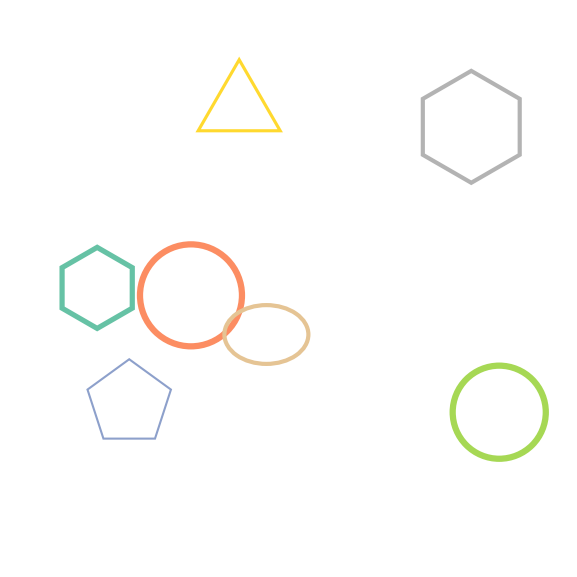[{"shape": "hexagon", "thickness": 2.5, "radius": 0.35, "center": [0.168, 0.501]}, {"shape": "circle", "thickness": 3, "radius": 0.44, "center": [0.331, 0.488]}, {"shape": "pentagon", "thickness": 1, "radius": 0.38, "center": [0.224, 0.301]}, {"shape": "circle", "thickness": 3, "radius": 0.4, "center": [0.864, 0.285]}, {"shape": "triangle", "thickness": 1.5, "radius": 0.41, "center": [0.414, 0.814]}, {"shape": "oval", "thickness": 2, "radius": 0.36, "center": [0.461, 0.42]}, {"shape": "hexagon", "thickness": 2, "radius": 0.48, "center": [0.816, 0.78]}]